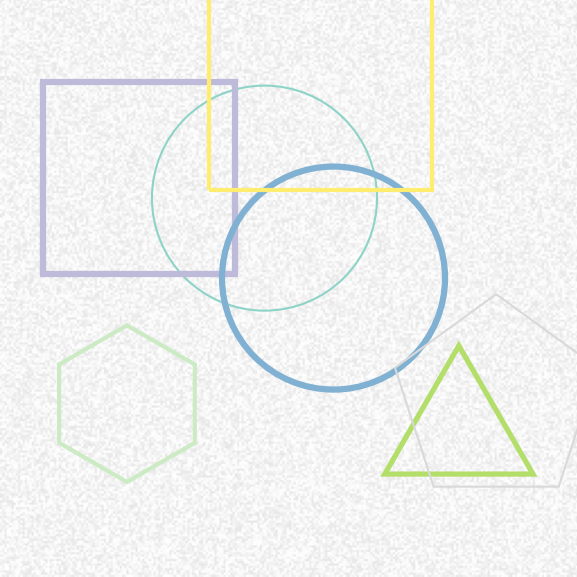[{"shape": "circle", "thickness": 1, "radius": 0.97, "center": [0.458, 0.656]}, {"shape": "square", "thickness": 3, "radius": 0.83, "center": [0.24, 0.69]}, {"shape": "circle", "thickness": 3, "radius": 0.97, "center": [0.578, 0.518]}, {"shape": "triangle", "thickness": 2.5, "radius": 0.74, "center": [0.795, 0.252]}, {"shape": "pentagon", "thickness": 1, "radius": 0.92, "center": [0.859, 0.305]}, {"shape": "hexagon", "thickness": 2, "radius": 0.68, "center": [0.22, 0.3]}, {"shape": "square", "thickness": 2, "radius": 0.96, "center": [0.555, 0.862]}]